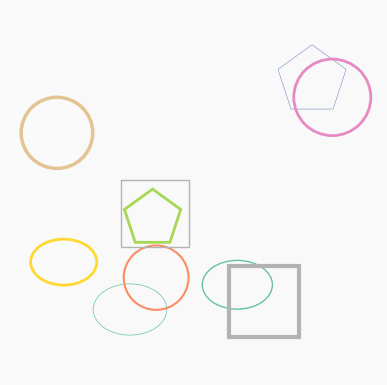[{"shape": "oval", "thickness": 0.5, "radius": 0.48, "center": [0.335, 0.196]}, {"shape": "oval", "thickness": 1, "radius": 0.45, "center": [0.613, 0.26]}, {"shape": "circle", "thickness": 1.5, "radius": 0.42, "center": [0.403, 0.279]}, {"shape": "pentagon", "thickness": 0.5, "radius": 0.46, "center": [0.805, 0.791]}, {"shape": "circle", "thickness": 2, "radius": 0.5, "center": [0.858, 0.747]}, {"shape": "pentagon", "thickness": 2, "radius": 0.38, "center": [0.394, 0.432]}, {"shape": "oval", "thickness": 2, "radius": 0.43, "center": [0.164, 0.319]}, {"shape": "circle", "thickness": 2.5, "radius": 0.46, "center": [0.147, 0.655]}, {"shape": "square", "thickness": 3, "radius": 0.46, "center": [0.681, 0.217]}, {"shape": "square", "thickness": 1, "radius": 0.44, "center": [0.4, 0.447]}]